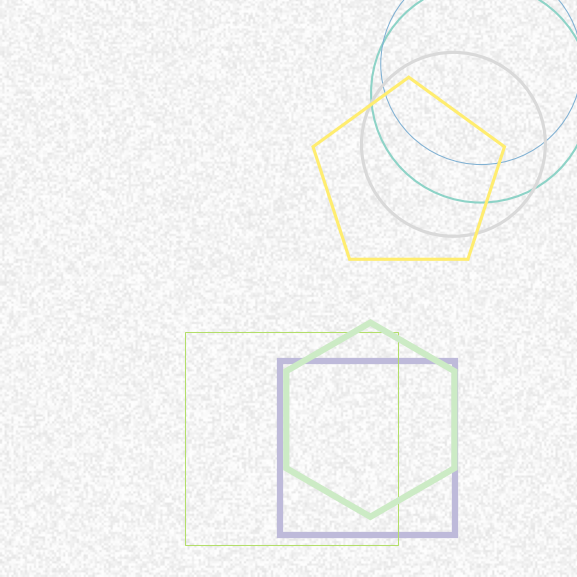[{"shape": "circle", "thickness": 1, "radius": 0.95, "center": [0.833, 0.838]}, {"shape": "square", "thickness": 3, "radius": 0.76, "center": [0.637, 0.223]}, {"shape": "circle", "thickness": 0.5, "radius": 0.87, "center": [0.833, 0.888]}, {"shape": "square", "thickness": 0.5, "radius": 0.92, "center": [0.504, 0.24]}, {"shape": "circle", "thickness": 1.5, "radius": 0.8, "center": [0.785, 0.749]}, {"shape": "hexagon", "thickness": 3, "radius": 0.84, "center": [0.641, 0.272]}, {"shape": "pentagon", "thickness": 1.5, "radius": 0.87, "center": [0.708, 0.691]}]